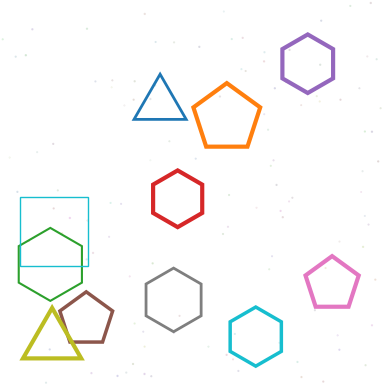[{"shape": "triangle", "thickness": 2, "radius": 0.39, "center": [0.416, 0.729]}, {"shape": "pentagon", "thickness": 3, "radius": 0.46, "center": [0.589, 0.693]}, {"shape": "hexagon", "thickness": 1.5, "radius": 0.47, "center": [0.131, 0.313]}, {"shape": "hexagon", "thickness": 3, "radius": 0.37, "center": [0.461, 0.484]}, {"shape": "hexagon", "thickness": 3, "radius": 0.38, "center": [0.799, 0.834]}, {"shape": "pentagon", "thickness": 2.5, "radius": 0.36, "center": [0.224, 0.17]}, {"shape": "pentagon", "thickness": 3, "radius": 0.36, "center": [0.863, 0.262]}, {"shape": "hexagon", "thickness": 2, "radius": 0.41, "center": [0.451, 0.221]}, {"shape": "triangle", "thickness": 3, "radius": 0.44, "center": [0.135, 0.113]}, {"shape": "hexagon", "thickness": 2.5, "radius": 0.38, "center": [0.664, 0.126]}, {"shape": "square", "thickness": 1, "radius": 0.44, "center": [0.14, 0.399]}]